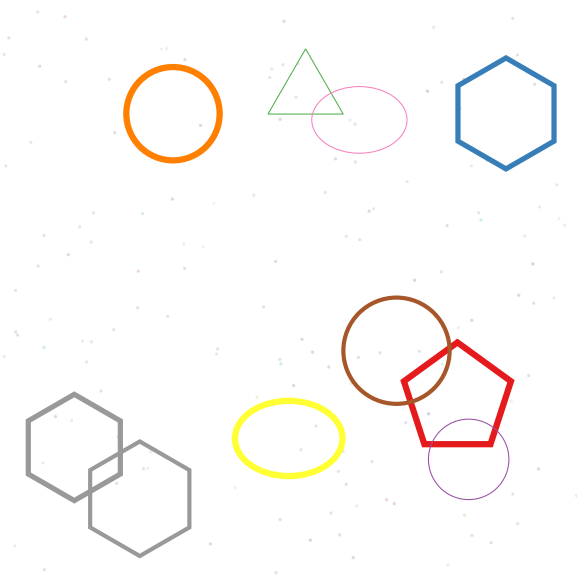[{"shape": "pentagon", "thickness": 3, "radius": 0.49, "center": [0.792, 0.309]}, {"shape": "hexagon", "thickness": 2.5, "radius": 0.48, "center": [0.876, 0.803]}, {"shape": "triangle", "thickness": 0.5, "radius": 0.38, "center": [0.529, 0.839]}, {"shape": "circle", "thickness": 0.5, "radius": 0.35, "center": [0.812, 0.204]}, {"shape": "circle", "thickness": 3, "radius": 0.4, "center": [0.3, 0.802]}, {"shape": "oval", "thickness": 3, "radius": 0.47, "center": [0.5, 0.24]}, {"shape": "circle", "thickness": 2, "radius": 0.46, "center": [0.687, 0.392]}, {"shape": "oval", "thickness": 0.5, "radius": 0.41, "center": [0.622, 0.792]}, {"shape": "hexagon", "thickness": 2, "radius": 0.5, "center": [0.242, 0.136]}, {"shape": "hexagon", "thickness": 2.5, "radius": 0.46, "center": [0.129, 0.224]}]